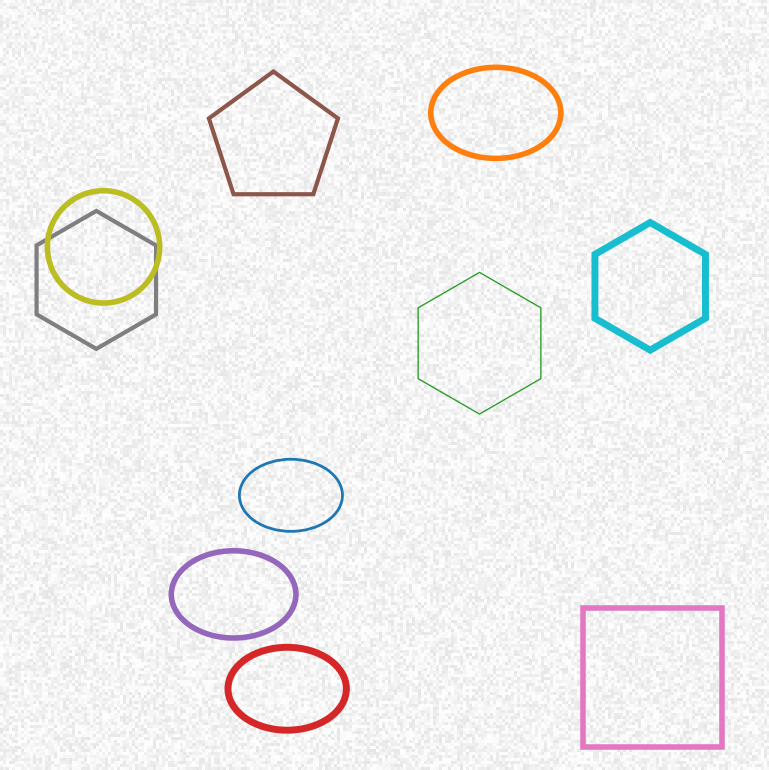[{"shape": "oval", "thickness": 1, "radius": 0.33, "center": [0.378, 0.357]}, {"shape": "oval", "thickness": 2, "radius": 0.42, "center": [0.644, 0.853]}, {"shape": "hexagon", "thickness": 0.5, "radius": 0.46, "center": [0.623, 0.554]}, {"shape": "oval", "thickness": 2.5, "radius": 0.38, "center": [0.373, 0.106]}, {"shape": "oval", "thickness": 2, "radius": 0.4, "center": [0.303, 0.228]}, {"shape": "pentagon", "thickness": 1.5, "radius": 0.44, "center": [0.355, 0.819]}, {"shape": "square", "thickness": 2, "radius": 0.45, "center": [0.847, 0.12]}, {"shape": "hexagon", "thickness": 1.5, "radius": 0.45, "center": [0.125, 0.637]}, {"shape": "circle", "thickness": 2, "radius": 0.36, "center": [0.134, 0.679]}, {"shape": "hexagon", "thickness": 2.5, "radius": 0.41, "center": [0.844, 0.628]}]